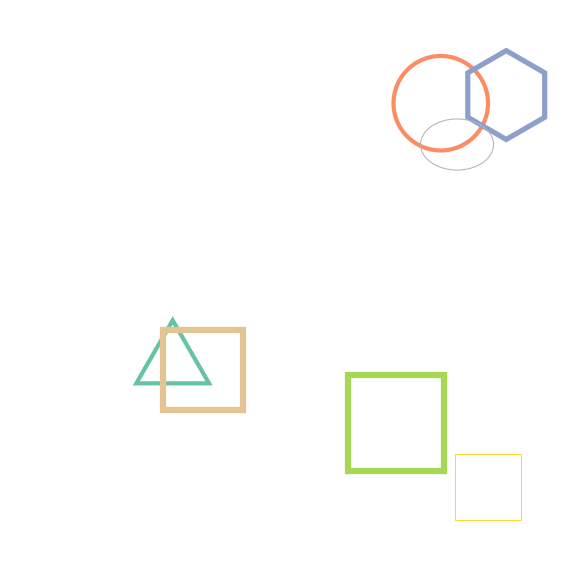[{"shape": "triangle", "thickness": 2, "radius": 0.36, "center": [0.299, 0.372]}, {"shape": "circle", "thickness": 2, "radius": 0.41, "center": [0.763, 0.82]}, {"shape": "hexagon", "thickness": 2.5, "radius": 0.38, "center": [0.877, 0.835]}, {"shape": "square", "thickness": 3, "radius": 0.42, "center": [0.685, 0.267]}, {"shape": "square", "thickness": 0.5, "radius": 0.29, "center": [0.845, 0.156]}, {"shape": "square", "thickness": 3, "radius": 0.35, "center": [0.351, 0.359]}, {"shape": "oval", "thickness": 0.5, "radius": 0.32, "center": [0.791, 0.749]}]